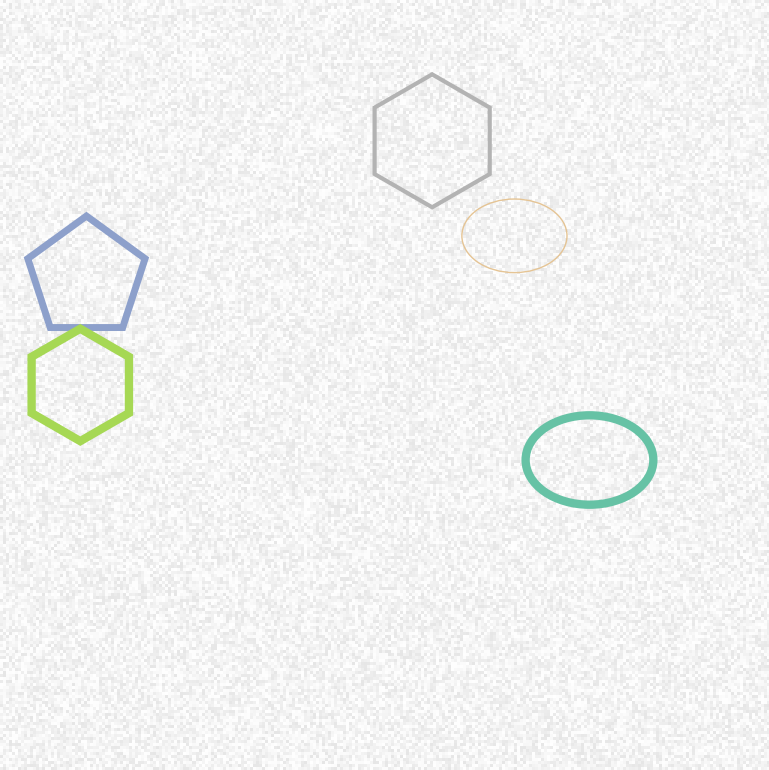[{"shape": "oval", "thickness": 3, "radius": 0.41, "center": [0.766, 0.403]}, {"shape": "pentagon", "thickness": 2.5, "radius": 0.4, "center": [0.112, 0.639]}, {"shape": "hexagon", "thickness": 3, "radius": 0.37, "center": [0.104, 0.5]}, {"shape": "oval", "thickness": 0.5, "radius": 0.34, "center": [0.668, 0.694]}, {"shape": "hexagon", "thickness": 1.5, "radius": 0.43, "center": [0.561, 0.817]}]